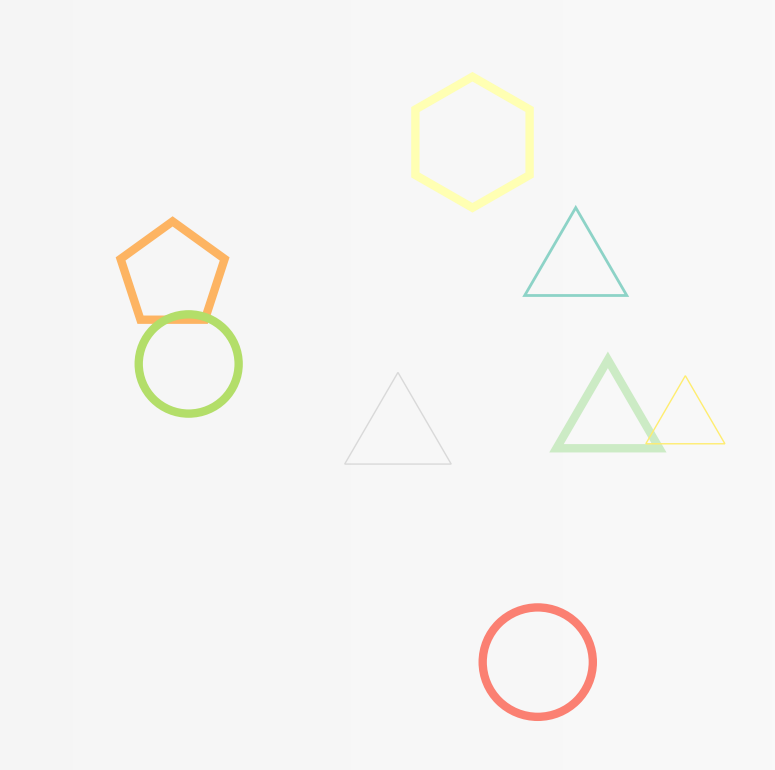[{"shape": "triangle", "thickness": 1, "radius": 0.38, "center": [0.743, 0.654]}, {"shape": "hexagon", "thickness": 3, "radius": 0.43, "center": [0.61, 0.815]}, {"shape": "circle", "thickness": 3, "radius": 0.36, "center": [0.694, 0.14]}, {"shape": "pentagon", "thickness": 3, "radius": 0.35, "center": [0.223, 0.642]}, {"shape": "circle", "thickness": 3, "radius": 0.32, "center": [0.243, 0.527]}, {"shape": "triangle", "thickness": 0.5, "radius": 0.4, "center": [0.513, 0.437]}, {"shape": "triangle", "thickness": 3, "radius": 0.38, "center": [0.784, 0.456]}, {"shape": "triangle", "thickness": 0.5, "radius": 0.29, "center": [0.884, 0.453]}]